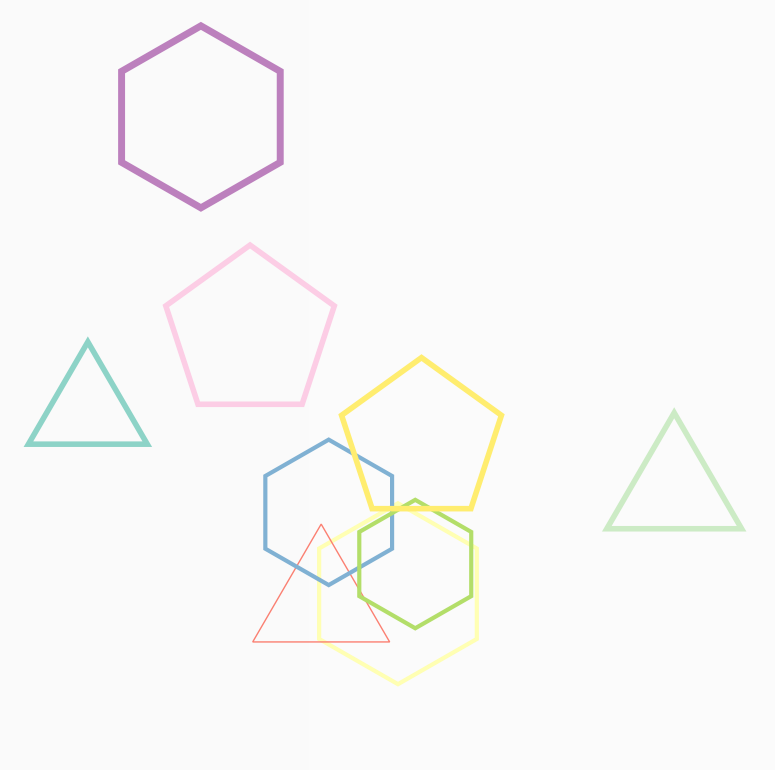[{"shape": "triangle", "thickness": 2, "radius": 0.44, "center": [0.113, 0.467]}, {"shape": "hexagon", "thickness": 1.5, "radius": 0.59, "center": [0.514, 0.229]}, {"shape": "triangle", "thickness": 0.5, "radius": 0.51, "center": [0.414, 0.217]}, {"shape": "hexagon", "thickness": 1.5, "radius": 0.47, "center": [0.424, 0.335]}, {"shape": "hexagon", "thickness": 1.5, "radius": 0.42, "center": [0.536, 0.267]}, {"shape": "pentagon", "thickness": 2, "radius": 0.57, "center": [0.323, 0.567]}, {"shape": "hexagon", "thickness": 2.5, "radius": 0.59, "center": [0.259, 0.848]}, {"shape": "triangle", "thickness": 2, "radius": 0.5, "center": [0.87, 0.364]}, {"shape": "pentagon", "thickness": 2, "radius": 0.54, "center": [0.544, 0.427]}]